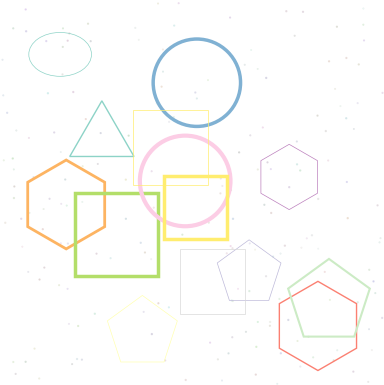[{"shape": "oval", "thickness": 0.5, "radius": 0.41, "center": [0.156, 0.859]}, {"shape": "triangle", "thickness": 1, "radius": 0.48, "center": [0.265, 0.642]}, {"shape": "pentagon", "thickness": 0.5, "radius": 0.48, "center": [0.37, 0.137]}, {"shape": "pentagon", "thickness": 0.5, "radius": 0.44, "center": [0.647, 0.29]}, {"shape": "hexagon", "thickness": 1, "radius": 0.58, "center": [0.826, 0.153]}, {"shape": "circle", "thickness": 2.5, "radius": 0.57, "center": [0.511, 0.785]}, {"shape": "hexagon", "thickness": 2, "radius": 0.58, "center": [0.172, 0.469]}, {"shape": "square", "thickness": 2.5, "radius": 0.54, "center": [0.302, 0.392]}, {"shape": "circle", "thickness": 3, "radius": 0.59, "center": [0.481, 0.53]}, {"shape": "square", "thickness": 0.5, "radius": 0.42, "center": [0.553, 0.269]}, {"shape": "hexagon", "thickness": 0.5, "radius": 0.42, "center": [0.751, 0.54]}, {"shape": "pentagon", "thickness": 1.5, "radius": 0.56, "center": [0.854, 0.216]}, {"shape": "square", "thickness": 0.5, "radius": 0.49, "center": [0.443, 0.617]}, {"shape": "square", "thickness": 2.5, "radius": 0.4, "center": [0.508, 0.461]}]